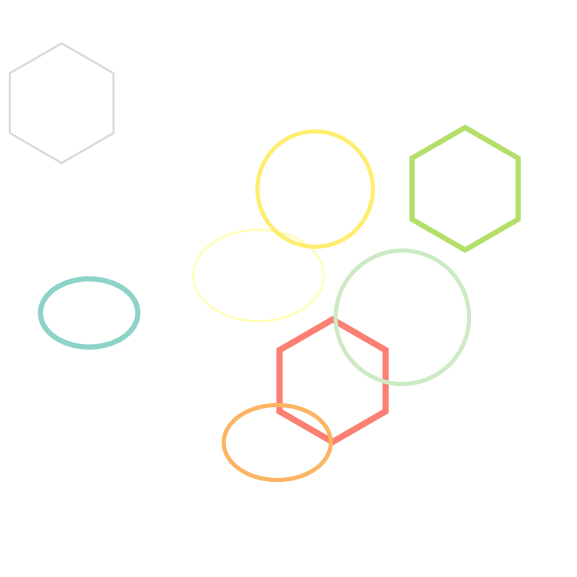[{"shape": "oval", "thickness": 2.5, "radius": 0.42, "center": [0.154, 0.457]}, {"shape": "oval", "thickness": 1, "radius": 0.56, "center": [0.448, 0.522]}, {"shape": "hexagon", "thickness": 3, "radius": 0.53, "center": [0.576, 0.34]}, {"shape": "oval", "thickness": 2, "radius": 0.46, "center": [0.48, 0.233]}, {"shape": "hexagon", "thickness": 2.5, "radius": 0.53, "center": [0.805, 0.672]}, {"shape": "hexagon", "thickness": 1, "radius": 0.52, "center": [0.107, 0.821]}, {"shape": "circle", "thickness": 2, "radius": 0.58, "center": [0.697, 0.45]}, {"shape": "circle", "thickness": 2, "radius": 0.5, "center": [0.546, 0.672]}]